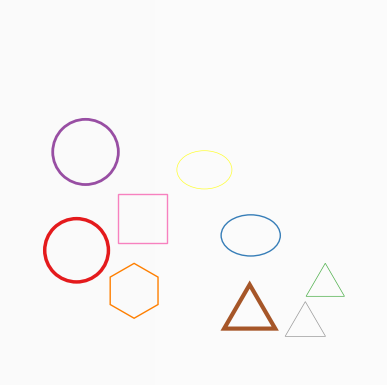[{"shape": "circle", "thickness": 2.5, "radius": 0.41, "center": [0.198, 0.35]}, {"shape": "oval", "thickness": 1, "radius": 0.38, "center": [0.647, 0.389]}, {"shape": "triangle", "thickness": 0.5, "radius": 0.29, "center": [0.839, 0.259]}, {"shape": "circle", "thickness": 2, "radius": 0.42, "center": [0.221, 0.605]}, {"shape": "hexagon", "thickness": 1, "radius": 0.36, "center": [0.346, 0.245]}, {"shape": "oval", "thickness": 0.5, "radius": 0.36, "center": [0.527, 0.559]}, {"shape": "triangle", "thickness": 3, "radius": 0.38, "center": [0.644, 0.185]}, {"shape": "square", "thickness": 1, "radius": 0.31, "center": [0.368, 0.433]}, {"shape": "triangle", "thickness": 0.5, "radius": 0.3, "center": [0.788, 0.156]}]